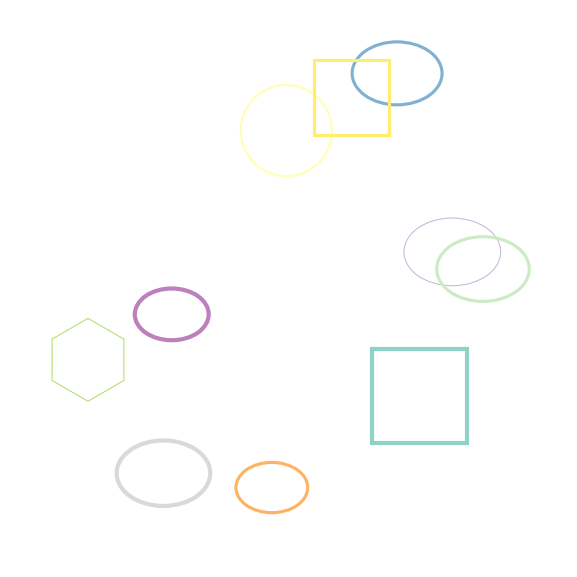[{"shape": "square", "thickness": 2, "radius": 0.41, "center": [0.726, 0.313]}, {"shape": "circle", "thickness": 1, "radius": 0.39, "center": [0.496, 0.773]}, {"shape": "oval", "thickness": 0.5, "radius": 0.42, "center": [0.783, 0.563]}, {"shape": "oval", "thickness": 1.5, "radius": 0.39, "center": [0.688, 0.872]}, {"shape": "oval", "thickness": 1.5, "radius": 0.31, "center": [0.471, 0.155]}, {"shape": "hexagon", "thickness": 0.5, "radius": 0.36, "center": [0.152, 0.376]}, {"shape": "oval", "thickness": 2, "radius": 0.41, "center": [0.283, 0.18]}, {"shape": "oval", "thickness": 2, "radius": 0.32, "center": [0.297, 0.455]}, {"shape": "oval", "thickness": 1.5, "radius": 0.4, "center": [0.836, 0.533]}, {"shape": "square", "thickness": 1.5, "radius": 0.32, "center": [0.608, 0.83]}]